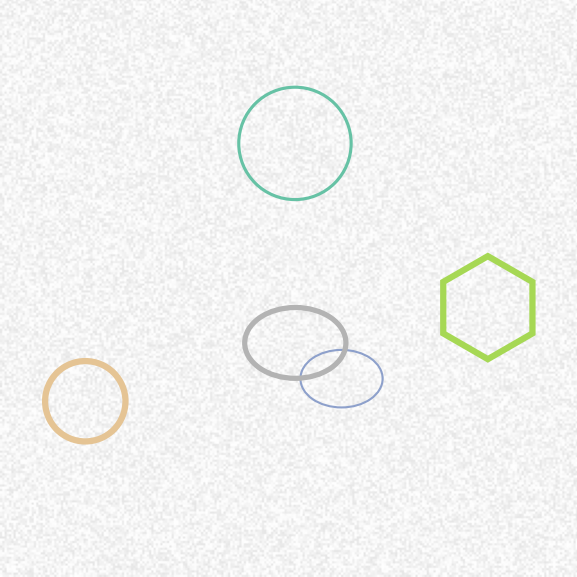[{"shape": "circle", "thickness": 1.5, "radius": 0.49, "center": [0.511, 0.751]}, {"shape": "oval", "thickness": 1, "radius": 0.36, "center": [0.591, 0.343]}, {"shape": "hexagon", "thickness": 3, "radius": 0.45, "center": [0.845, 0.466]}, {"shape": "circle", "thickness": 3, "radius": 0.35, "center": [0.148, 0.304]}, {"shape": "oval", "thickness": 2.5, "radius": 0.44, "center": [0.511, 0.405]}]